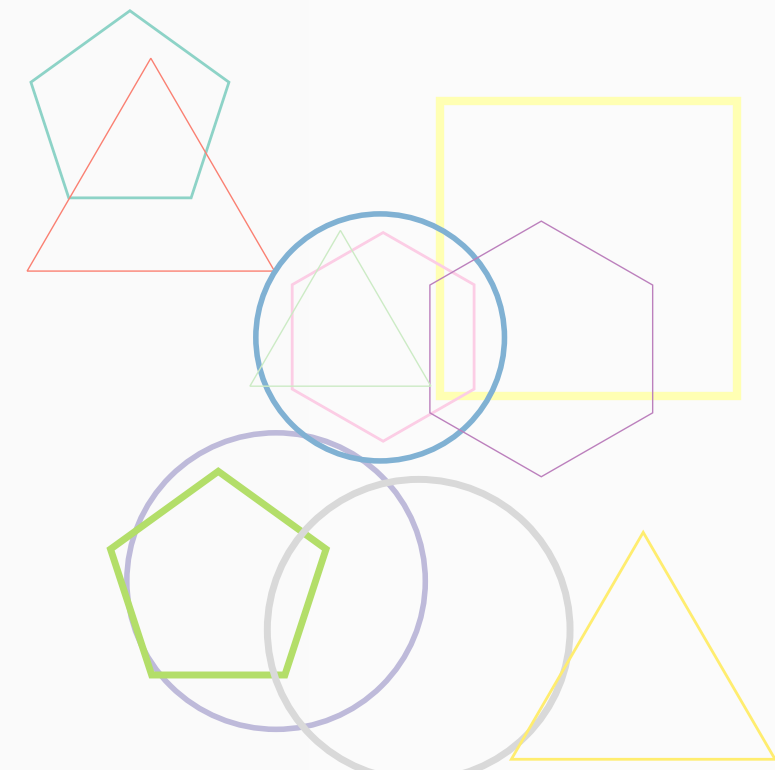[{"shape": "pentagon", "thickness": 1, "radius": 0.67, "center": [0.168, 0.852]}, {"shape": "square", "thickness": 3, "radius": 0.96, "center": [0.759, 0.678]}, {"shape": "circle", "thickness": 2, "radius": 0.96, "center": [0.356, 0.245]}, {"shape": "triangle", "thickness": 0.5, "radius": 0.92, "center": [0.195, 0.74]}, {"shape": "circle", "thickness": 2, "radius": 0.8, "center": [0.491, 0.562]}, {"shape": "pentagon", "thickness": 2.5, "radius": 0.73, "center": [0.282, 0.242]}, {"shape": "hexagon", "thickness": 1, "radius": 0.68, "center": [0.494, 0.562]}, {"shape": "circle", "thickness": 2.5, "radius": 0.98, "center": [0.54, 0.182]}, {"shape": "hexagon", "thickness": 0.5, "radius": 0.83, "center": [0.698, 0.547]}, {"shape": "triangle", "thickness": 0.5, "radius": 0.67, "center": [0.439, 0.566]}, {"shape": "triangle", "thickness": 1, "radius": 0.98, "center": [0.83, 0.112]}]